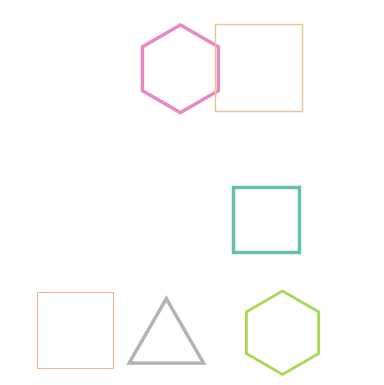[{"shape": "square", "thickness": 2.5, "radius": 0.43, "center": [0.691, 0.43]}, {"shape": "square", "thickness": 0.5, "radius": 0.49, "center": [0.194, 0.143]}, {"shape": "hexagon", "thickness": 2.5, "radius": 0.57, "center": [0.469, 0.821]}, {"shape": "hexagon", "thickness": 2, "radius": 0.54, "center": [0.734, 0.136]}, {"shape": "square", "thickness": 1, "radius": 0.56, "center": [0.671, 0.825]}, {"shape": "triangle", "thickness": 2.5, "radius": 0.56, "center": [0.432, 0.113]}]